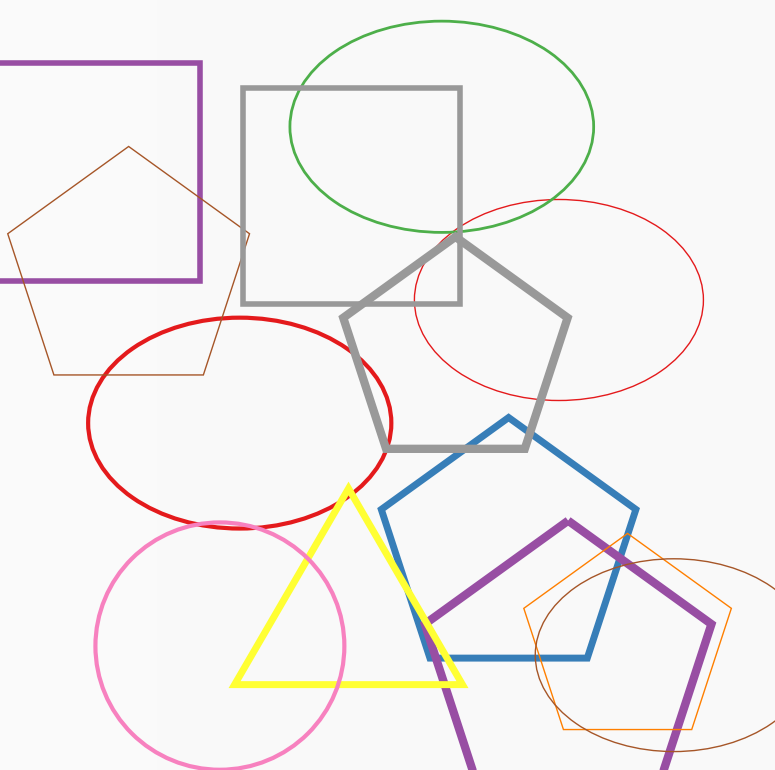[{"shape": "oval", "thickness": 1.5, "radius": 0.98, "center": [0.309, 0.451]}, {"shape": "oval", "thickness": 0.5, "radius": 0.93, "center": [0.721, 0.61]}, {"shape": "pentagon", "thickness": 2.5, "radius": 0.86, "center": [0.656, 0.285]}, {"shape": "oval", "thickness": 1, "radius": 0.98, "center": [0.57, 0.835]}, {"shape": "pentagon", "thickness": 3, "radius": 0.97, "center": [0.733, 0.129]}, {"shape": "square", "thickness": 2, "radius": 0.71, "center": [0.117, 0.777]}, {"shape": "pentagon", "thickness": 0.5, "radius": 0.7, "center": [0.81, 0.166]}, {"shape": "triangle", "thickness": 2.5, "radius": 0.85, "center": [0.45, 0.196]}, {"shape": "pentagon", "thickness": 0.5, "radius": 0.82, "center": [0.166, 0.646]}, {"shape": "oval", "thickness": 0.5, "radius": 0.89, "center": [0.869, 0.149]}, {"shape": "circle", "thickness": 1.5, "radius": 0.8, "center": [0.284, 0.161]}, {"shape": "pentagon", "thickness": 3, "radius": 0.76, "center": [0.588, 0.54]}, {"shape": "square", "thickness": 2, "radius": 0.7, "center": [0.454, 0.746]}]